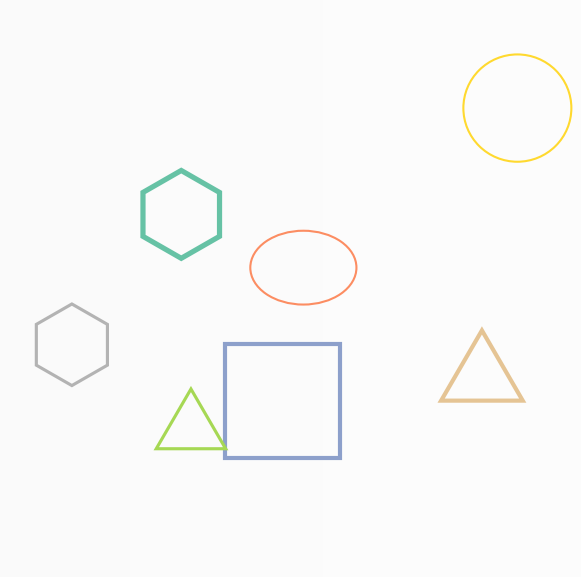[{"shape": "hexagon", "thickness": 2.5, "radius": 0.38, "center": [0.312, 0.628]}, {"shape": "oval", "thickness": 1, "radius": 0.46, "center": [0.522, 0.536]}, {"shape": "square", "thickness": 2, "radius": 0.5, "center": [0.487, 0.305]}, {"shape": "triangle", "thickness": 1.5, "radius": 0.34, "center": [0.329, 0.257]}, {"shape": "circle", "thickness": 1, "radius": 0.46, "center": [0.89, 0.812]}, {"shape": "triangle", "thickness": 2, "radius": 0.41, "center": [0.829, 0.346]}, {"shape": "hexagon", "thickness": 1.5, "radius": 0.35, "center": [0.124, 0.402]}]